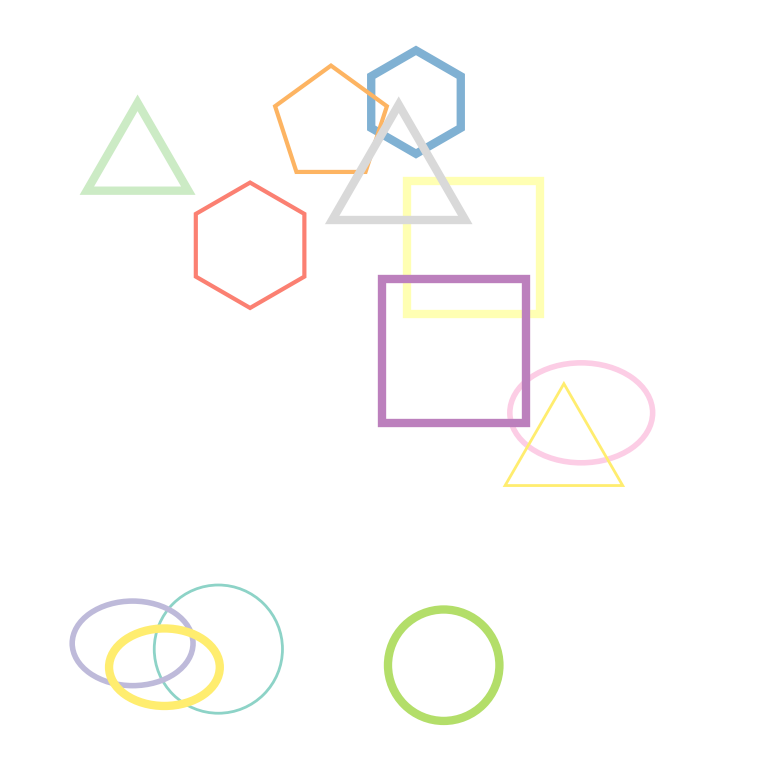[{"shape": "circle", "thickness": 1, "radius": 0.42, "center": [0.284, 0.157]}, {"shape": "square", "thickness": 3, "radius": 0.43, "center": [0.615, 0.678]}, {"shape": "oval", "thickness": 2, "radius": 0.39, "center": [0.172, 0.164]}, {"shape": "hexagon", "thickness": 1.5, "radius": 0.41, "center": [0.325, 0.681]}, {"shape": "hexagon", "thickness": 3, "radius": 0.34, "center": [0.54, 0.867]}, {"shape": "pentagon", "thickness": 1.5, "radius": 0.38, "center": [0.43, 0.838]}, {"shape": "circle", "thickness": 3, "radius": 0.36, "center": [0.576, 0.136]}, {"shape": "oval", "thickness": 2, "radius": 0.46, "center": [0.755, 0.464]}, {"shape": "triangle", "thickness": 3, "radius": 0.5, "center": [0.518, 0.764]}, {"shape": "square", "thickness": 3, "radius": 0.47, "center": [0.589, 0.544]}, {"shape": "triangle", "thickness": 3, "radius": 0.38, "center": [0.179, 0.79]}, {"shape": "triangle", "thickness": 1, "radius": 0.44, "center": [0.732, 0.414]}, {"shape": "oval", "thickness": 3, "radius": 0.36, "center": [0.214, 0.133]}]